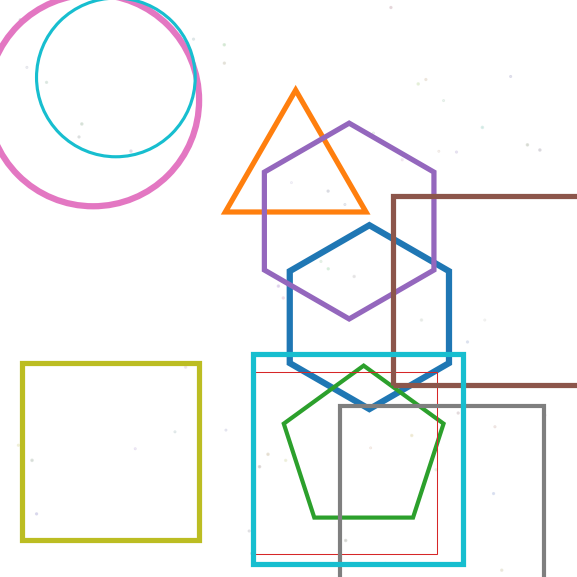[{"shape": "hexagon", "thickness": 3, "radius": 0.8, "center": [0.64, 0.45]}, {"shape": "triangle", "thickness": 2.5, "radius": 0.7, "center": [0.512, 0.702]}, {"shape": "pentagon", "thickness": 2, "radius": 0.73, "center": [0.63, 0.221]}, {"shape": "square", "thickness": 0.5, "radius": 0.79, "center": [0.6, 0.197]}, {"shape": "hexagon", "thickness": 2.5, "radius": 0.85, "center": [0.605, 0.616]}, {"shape": "square", "thickness": 2.5, "radius": 0.82, "center": [0.845, 0.496]}, {"shape": "circle", "thickness": 3, "radius": 0.92, "center": [0.161, 0.825]}, {"shape": "square", "thickness": 2, "radius": 0.88, "center": [0.765, 0.119]}, {"shape": "square", "thickness": 2.5, "radius": 0.76, "center": [0.192, 0.218]}, {"shape": "circle", "thickness": 1.5, "radius": 0.69, "center": [0.201, 0.865]}, {"shape": "square", "thickness": 2.5, "radius": 0.91, "center": [0.62, 0.204]}]